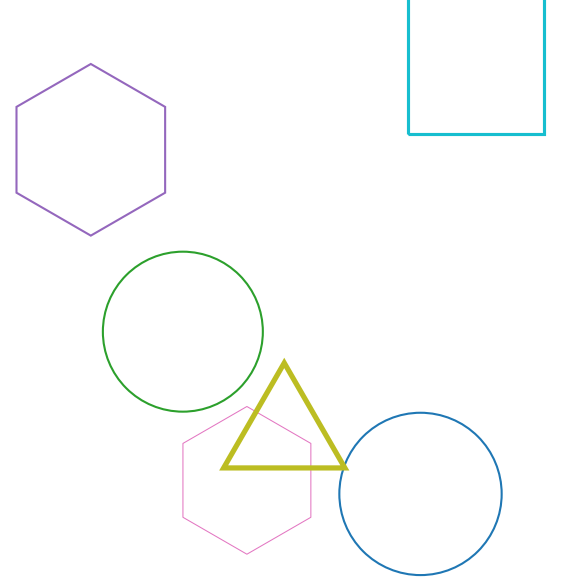[{"shape": "circle", "thickness": 1, "radius": 0.7, "center": [0.728, 0.144]}, {"shape": "circle", "thickness": 1, "radius": 0.69, "center": [0.317, 0.425]}, {"shape": "hexagon", "thickness": 1, "radius": 0.74, "center": [0.157, 0.74]}, {"shape": "hexagon", "thickness": 0.5, "radius": 0.64, "center": [0.428, 0.167]}, {"shape": "triangle", "thickness": 2.5, "radius": 0.61, "center": [0.492, 0.249]}, {"shape": "square", "thickness": 1.5, "radius": 0.59, "center": [0.824, 0.885]}]